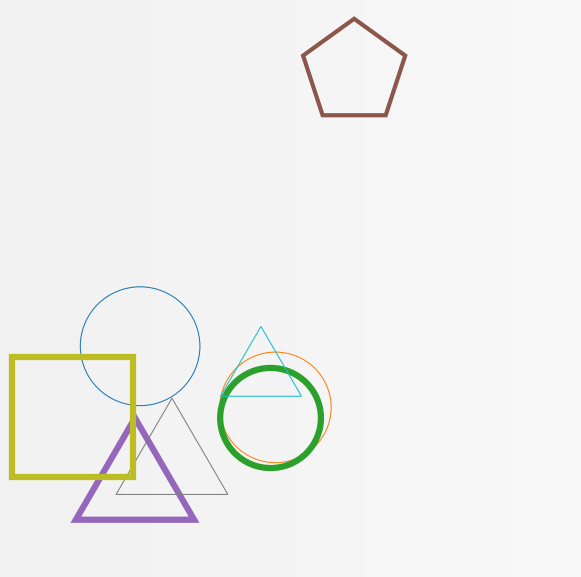[{"shape": "circle", "thickness": 0.5, "radius": 0.51, "center": [0.241, 0.4]}, {"shape": "circle", "thickness": 0.5, "radius": 0.48, "center": [0.474, 0.294]}, {"shape": "circle", "thickness": 3, "radius": 0.43, "center": [0.465, 0.275]}, {"shape": "triangle", "thickness": 3, "radius": 0.59, "center": [0.232, 0.158]}, {"shape": "pentagon", "thickness": 2, "radius": 0.46, "center": [0.609, 0.874]}, {"shape": "triangle", "thickness": 0.5, "radius": 0.56, "center": [0.296, 0.198]}, {"shape": "square", "thickness": 3, "radius": 0.52, "center": [0.124, 0.276]}, {"shape": "triangle", "thickness": 0.5, "radius": 0.4, "center": [0.449, 0.353]}]